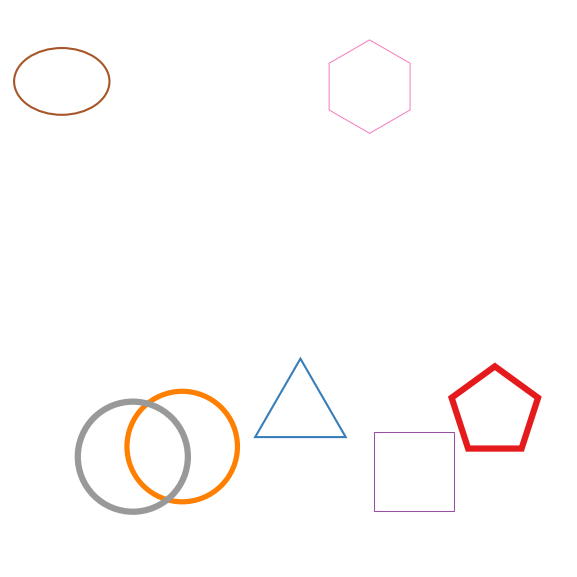[{"shape": "pentagon", "thickness": 3, "radius": 0.39, "center": [0.857, 0.286]}, {"shape": "triangle", "thickness": 1, "radius": 0.45, "center": [0.52, 0.288]}, {"shape": "square", "thickness": 0.5, "radius": 0.34, "center": [0.717, 0.182]}, {"shape": "circle", "thickness": 2.5, "radius": 0.48, "center": [0.316, 0.226]}, {"shape": "oval", "thickness": 1, "radius": 0.41, "center": [0.107, 0.858]}, {"shape": "hexagon", "thickness": 0.5, "radius": 0.4, "center": [0.64, 0.849]}, {"shape": "circle", "thickness": 3, "radius": 0.48, "center": [0.23, 0.208]}]